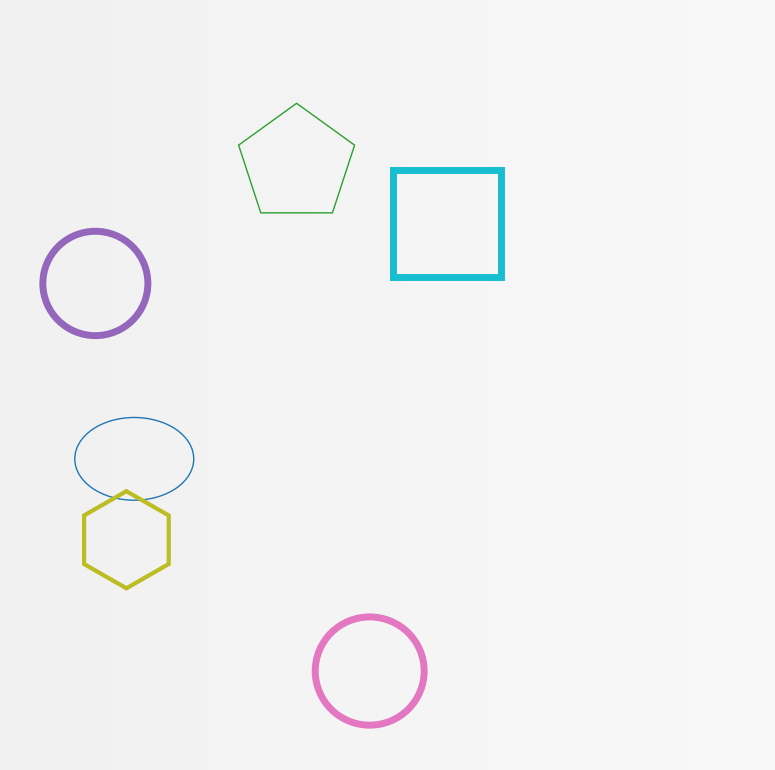[{"shape": "oval", "thickness": 0.5, "radius": 0.38, "center": [0.173, 0.404]}, {"shape": "pentagon", "thickness": 0.5, "radius": 0.39, "center": [0.383, 0.787]}, {"shape": "circle", "thickness": 2.5, "radius": 0.34, "center": [0.123, 0.632]}, {"shape": "circle", "thickness": 2.5, "radius": 0.35, "center": [0.477, 0.129]}, {"shape": "hexagon", "thickness": 1.5, "radius": 0.32, "center": [0.163, 0.299]}, {"shape": "square", "thickness": 2.5, "radius": 0.35, "center": [0.577, 0.71]}]